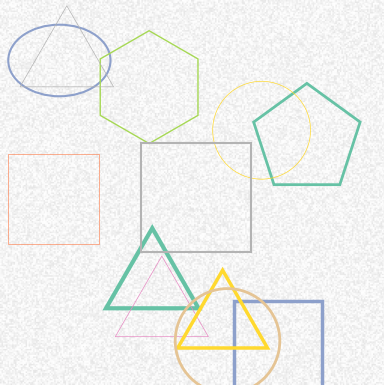[{"shape": "pentagon", "thickness": 2, "radius": 0.73, "center": [0.797, 0.638]}, {"shape": "triangle", "thickness": 3, "radius": 0.69, "center": [0.396, 0.269]}, {"shape": "square", "thickness": 0.5, "radius": 0.59, "center": [0.139, 0.483]}, {"shape": "square", "thickness": 2.5, "radius": 0.57, "center": [0.721, 0.104]}, {"shape": "oval", "thickness": 1.5, "radius": 0.66, "center": [0.154, 0.843]}, {"shape": "triangle", "thickness": 0.5, "radius": 0.7, "center": [0.42, 0.195]}, {"shape": "hexagon", "thickness": 1, "radius": 0.73, "center": [0.387, 0.774]}, {"shape": "circle", "thickness": 0.5, "radius": 0.64, "center": [0.68, 0.662]}, {"shape": "triangle", "thickness": 2.5, "radius": 0.67, "center": [0.578, 0.163]}, {"shape": "circle", "thickness": 2, "radius": 0.68, "center": [0.591, 0.115]}, {"shape": "square", "thickness": 1.5, "radius": 0.71, "center": [0.508, 0.487]}, {"shape": "triangle", "thickness": 0.5, "radius": 0.7, "center": [0.173, 0.845]}]